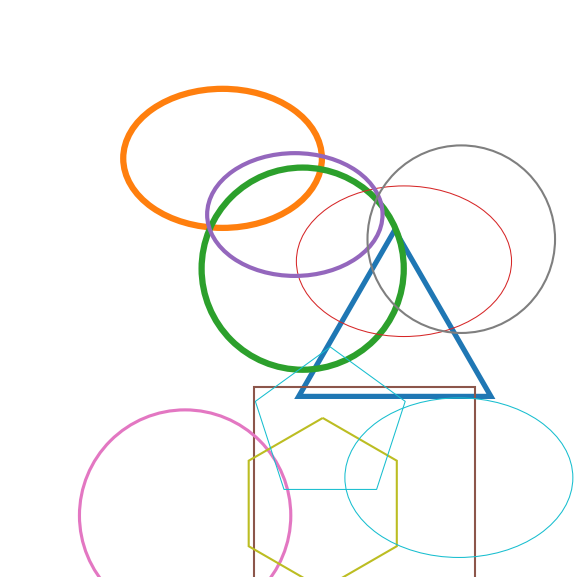[{"shape": "triangle", "thickness": 2.5, "radius": 0.96, "center": [0.684, 0.409]}, {"shape": "oval", "thickness": 3, "radius": 0.86, "center": [0.385, 0.725]}, {"shape": "circle", "thickness": 3, "radius": 0.88, "center": [0.524, 0.534]}, {"shape": "oval", "thickness": 0.5, "radius": 0.93, "center": [0.699, 0.547]}, {"shape": "oval", "thickness": 2, "radius": 0.76, "center": [0.511, 0.628]}, {"shape": "square", "thickness": 1, "radius": 0.95, "center": [0.631, 0.138]}, {"shape": "circle", "thickness": 1.5, "radius": 0.91, "center": [0.321, 0.106]}, {"shape": "circle", "thickness": 1, "radius": 0.81, "center": [0.799, 0.585]}, {"shape": "hexagon", "thickness": 1, "radius": 0.74, "center": [0.559, 0.127]}, {"shape": "oval", "thickness": 0.5, "radius": 0.99, "center": [0.795, 0.172]}, {"shape": "pentagon", "thickness": 0.5, "radius": 0.68, "center": [0.572, 0.262]}]